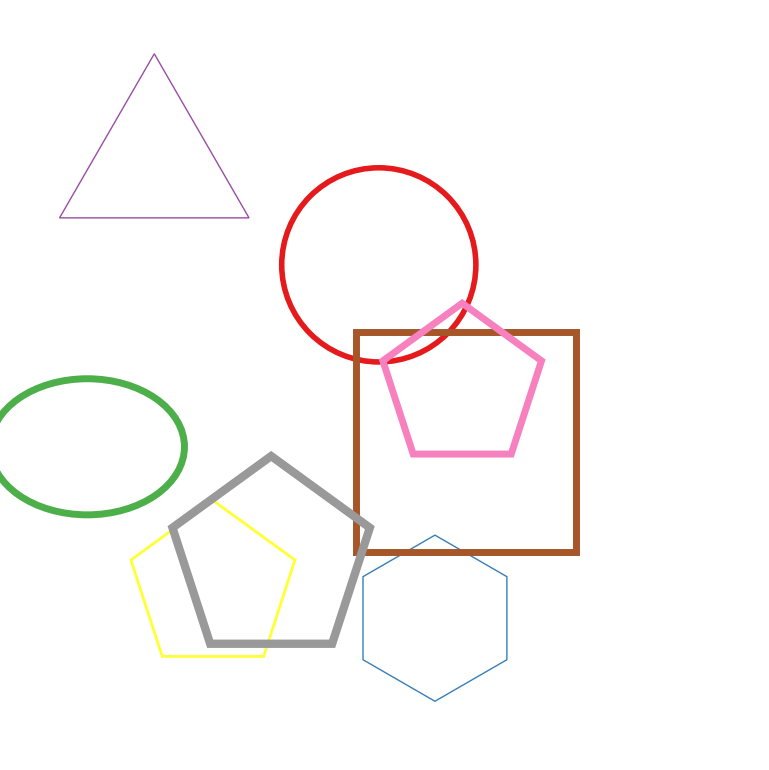[{"shape": "circle", "thickness": 2, "radius": 0.63, "center": [0.492, 0.656]}, {"shape": "hexagon", "thickness": 0.5, "radius": 0.54, "center": [0.565, 0.197]}, {"shape": "oval", "thickness": 2.5, "radius": 0.63, "center": [0.113, 0.42]}, {"shape": "triangle", "thickness": 0.5, "radius": 0.71, "center": [0.2, 0.788]}, {"shape": "pentagon", "thickness": 1, "radius": 0.56, "center": [0.277, 0.238]}, {"shape": "square", "thickness": 2.5, "radius": 0.71, "center": [0.605, 0.426]}, {"shape": "pentagon", "thickness": 2.5, "radius": 0.54, "center": [0.6, 0.498]}, {"shape": "pentagon", "thickness": 3, "radius": 0.67, "center": [0.352, 0.273]}]